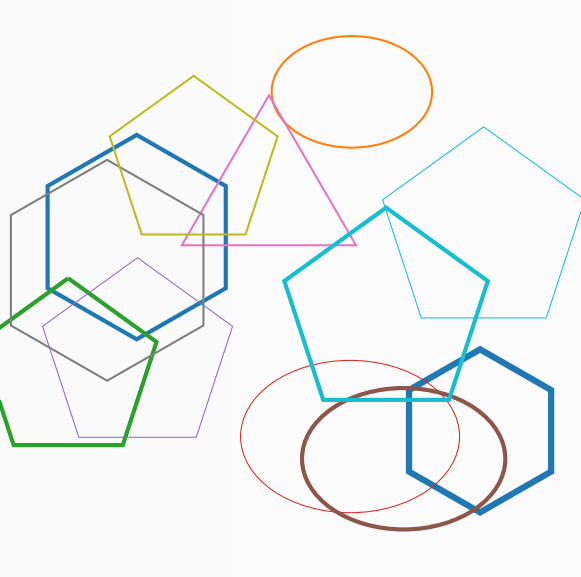[{"shape": "hexagon", "thickness": 3, "radius": 0.71, "center": [0.826, 0.253]}, {"shape": "hexagon", "thickness": 2, "radius": 0.88, "center": [0.235, 0.589]}, {"shape": "oval", "thickness": 1, "radius": 0.69, "center": [0.605, 0.84]}, {"shape": "pentagon", "thickness": 2, "radius": 0.8, "center": [0.117, 0.358]}, {"shape": "oval", "thickness": 0.5, "radius": 0.94, "center": [0.602, 0.243]}, {"shape": "pentagon", "thickness": 0.5, "radius": 0.86, "center": [0.237, 0.381]}, {"shape": "oval", "thickness": 2, "radius": 0.87, "center": [0.694, 0.205]}, {"shape": "triangle", "thickness": 1, "radius": 0.87, "center": [0.463, 0.661]}, {"shape": "hexagon", "thickness": 1, "radius": 0.96, "center": [0.184, 0.531]}, {"shape": "pentagon", "thickness": 1, "radius": 0.76, "center": [0.333, 0.716]}, {"shape": "pentagon", "thickness": 2, "radius": 0.92, "center": [0.664, 0.456]}, {"shape": "pentagon", "thickness": 0.5, "radius": 0.91, "center": [0.832, 0.597]}]